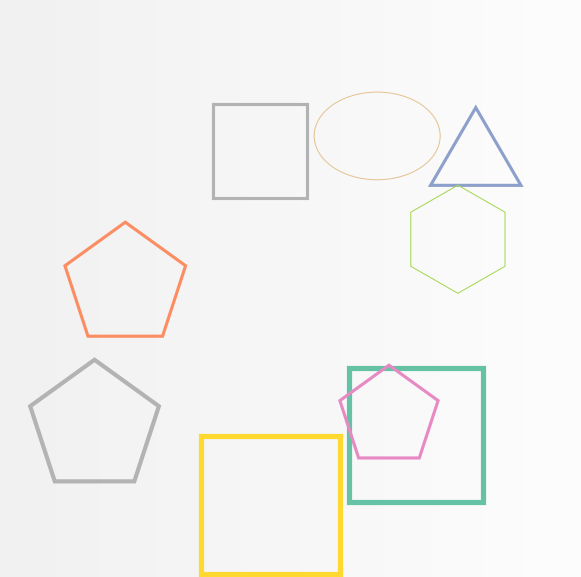[{"shape": "square", "thickness": 2.5, "radius": 0.58, "center": [0.716, 0.246]}, {"shape": "pentagon", "thickness": 1.5, "radius": 0.55, "center": [0.216, 0.505]}, {"shape": "triangle", "thickness": 1.5, "radius": 0.45, "center": [0.819, 0.723]}, {"shape": "pentagon", "thickness": 1.5, "radius": 0.44, "center": [0.669, 0.278]}, {"shape": "hexagon", "thickness": 0.5, "radius": 0.47, "center": [0.788, 0.585]}, {"shape": "square", "thickness": 2.5, "radius": 0.6, "center": [0.466, 0.125]}, {"shape": "oval", "thickness": 0.5, "radius": 0.54, "center": [0.649, 0.764]}, {"shape": "pentagon", "thickness": 2, "radius": 0.58, "center": [0.163, 0.26]}, {"shape": "square", "thickness": 1.5, "radius": 0.41, "center": [0.448, 0.738]}]